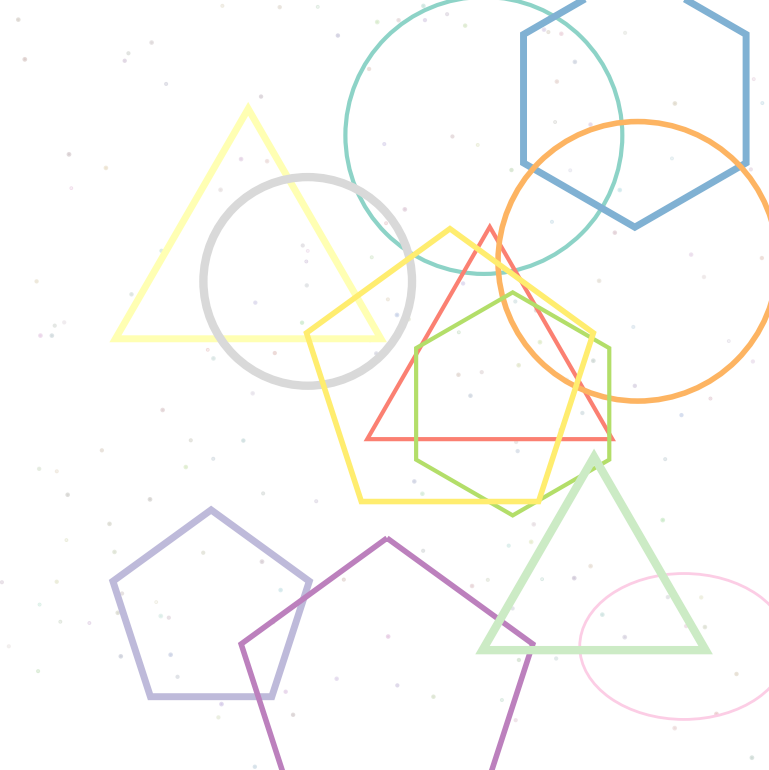[{"shape": "circle", "thickness": 1.5, "radius": 0.9, "center": [0.628, 0.824]}, {"shape": "triangle", "thickness": 2.5, "radius": 1.0, "center": [0.322, 0.66]}, {"shape": "pentagon", "thickness": 2.5, "radius": 0.67, "center": [0.274, 0.204]}, {"shape": "triangle", "thickness": 1.5, "radius": 0.92, "center": [0.636, 0.522]}, {"shape": "hexagon", "thickness": 2.5, "radius": 0.83, "center": [0.824, 0.872]}, {"shape": "circle", "thickness": 2, "radius": 0.91, "center": [0.828, 0.661]}, {"shape": "hexagon", "thickness": 1.5, "radius": 0.72, "center": [0.666, 0.475]}, {"shape": "oval", "thickness": 1, "radius": 0.68, "center": [0.888, 0.16]}, {"shape": "circle", "thickness": 3, "radius": 0.68, "center": [0.4, 0.635]}, {"shape": "pentagon", "thickness": 2, "radius": 1.0, "center": [0.503, 0.102]}, {"shape": "triangle", "thickness": 3, "radius": 0.84, "center": [0.772, 0.239]}, {"shape": "pentagon", "thickness": 2, "radius": 0.98, "center": [0.584, 0.507]}]